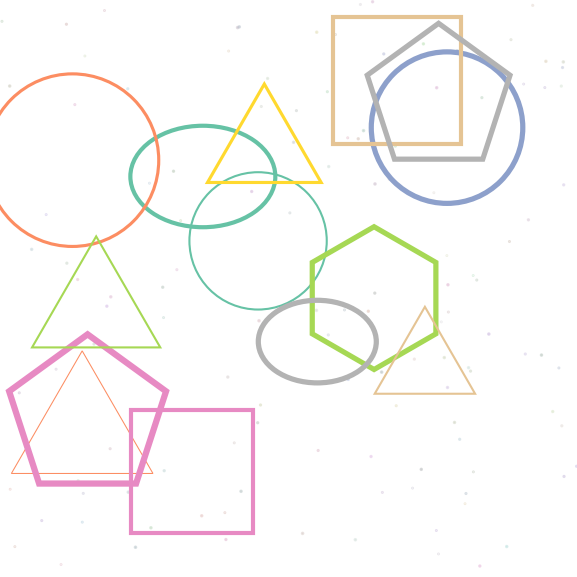[{"shape": "oval", "thickness": 2, "radius": 0.63, "center": [0.351, 0.694]}, {"shape": "circle", "thickness": 1, "radius": 0.59, "center": [0.447, 0.582]}, {"shape": "triangle", "thickness": 0.5, "radius": 0.71, "center": [0.142, 0.25]}, {"shape": "circle", "thickness": 1.5, "radius": 0.75, "center": [0.125, 0.722]}, {"shape": "circle", "thickness": 2.5, "radius": 0.66, "center": [0.774, 0.778]}, {"shape": "square", "thickness": 2, "radius": 0.53, "center": [0.332, 0.182]}, {"shape": "pentagon", "thickness": 3, "radius": 0.71, "center": [0.152, 0.277]}, {"shape": "triangle", "thickness": 1, "radius": 0.64, "center": [0.167, 0.462]}, {"shape": "hexagon", "thickness": 2.5, "radius": 0.62, "center": [0.648, 0.483]}, {"shape": "triangle", "thickness": 1.5, "radius": 0.57, "center": [0.458, 0.74]}, {"shape": "square", "thickness": 2, "radius": 0.55, "center": [0.687, 0.86]}, {"shape": "triangle", "thickness": 1, "radius": 0.5, "center": [0.736, 0.368]}, {"shape": "oval", "thickness": 2.5, "radius": 0.51, "center": [0.549, 0.408]}, {"shape": "pentagon", "thickness": 2.5, "radius": 0.65, "center": [0.76, 0.829]}]